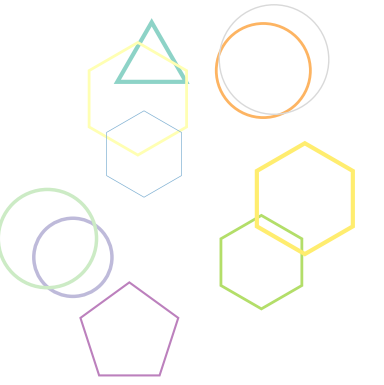[{"shape": "triangle", "thickness": 3, "radius": 0.52, "center": [0.394, 0.839]}, {"shape": "hexagon", "thickness": 2, "radius": 0.73, "center": [0.358, 0.743]}, {"shape": "circle", "thickness": 2.5, "radius": 0.51, "center": [0.189, 0.332]}, {"shape": "hexagon", "thickness": 0.5, "radius": 0.56, "center": [0.374, 0.6]}, {"shape": "circle", "thickness": 2, "radius": 0.61, "center": [0.684, 0.817]}, {"shape": "hexagon", "thickness": 2, "radius": 0.61, "center": [0.679, 0.319]}, {"shape": "circle", "thickness": 1, "radius": 0.71, "center": [0.712, 0.845]}, {"shape": "pentagon", "thickness": 1.5, "radius": 0.67, "center": [0.336, 0.133]}, {"shape": "circle", "thickness": 2.5, "radius": 0.64, "center": [0.123, 0.38]}, {"shape": "hexagon", "thickness": 3, "radius": 0.72, "center": [0.792, 0.484]}]